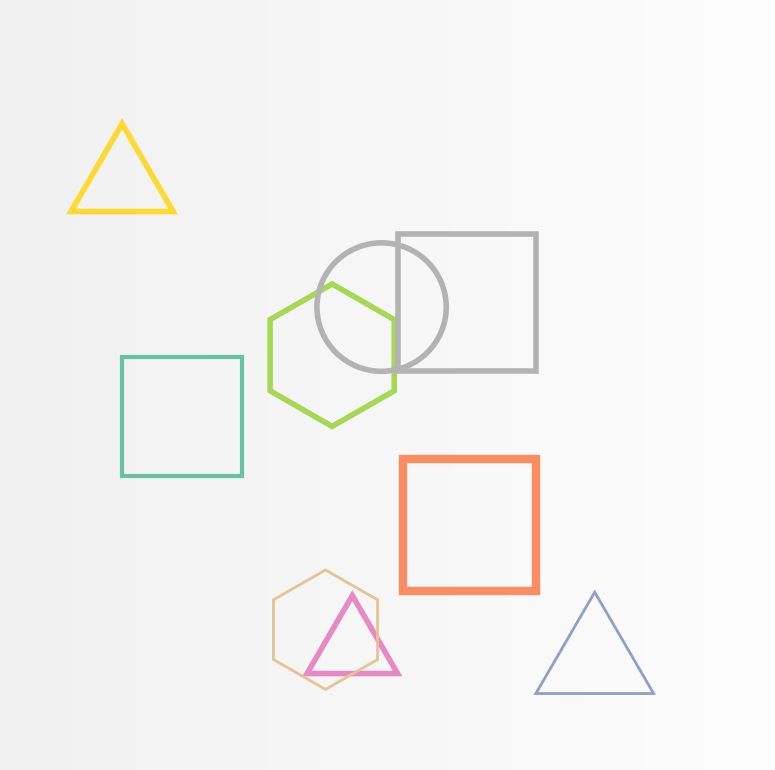[{"shape": "square", "thickness": 1.5, "radius": 0.39, "center": [0.234, 0.459]}, {"shape": "square", "thickness": 3, "radius": 0.43, "center": [0.606, 0.318]}, {"shape": "triangle", "thickness": 1, "radius": 0.44, "center": [0.767, 0.143]}, {"shape": "triangle", "thickness": 2, "radius": 0.34, "center": [0.455, 0.159]}, {"shape": "hexagon", "thickness": 2, "radius": 0.46, "center": [0.429, 0.539]}, {"shape": "triangle", "thickness": 2, "radius": 0.38, "center": [0.158, 0.763]}, {"shape": "hexagon", "thickness": 1, "radius": 0.39, "center": [0.42, 0.182]}, {"shape": "square", "thickness": 2, "radius": 0.45, "center": [0.602, 0.607]}, {"shape": "circle", "thickness": 2, "radius": 0.42, "center": [0.492, 0.601]}]